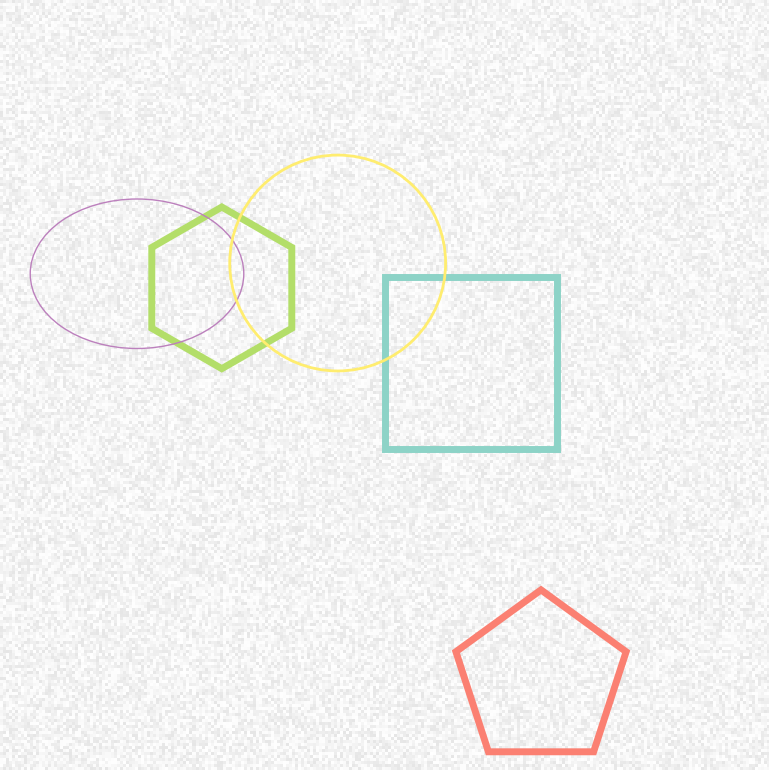[{"shape": "square", "thickness": 2.5, "radius": 0.56, "center": [0.612, 0.529]}, {"shape": "pentagon", "thickness": 2.5, "radius": 0.58, "center": [0.703, 0.118]}, {"shape": "hexagon", "thickness": 2.5, "radius": 0.52, "center": [0.288, 0.626]}, {"shape": "oval", "thickness": 0.5, "radius": 0.69, "center": [0.178, 0.644]}, {"shape": "circle", "thickness": 1, "radius": 0.7, "center": [0.439, 0.658]}]